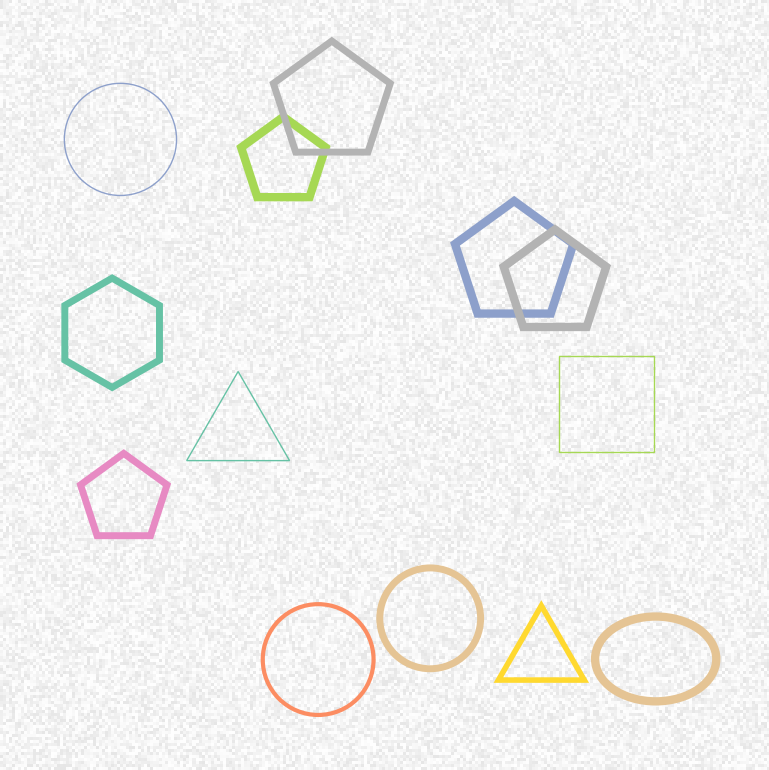[{"shape": "hexagon", "thickness": 2.5, "radius": 0.35, "center": [0.146, 0.568]}, {"shape": "triangle", "thickness": 0.5, "radius": 0.39, "center": [0.309, 0.44]}, {"shape": "circle", "thickness": 1.5, "radius": 0.36, "center": [0.413, 0.143]}, {"shape": "pentagon", "thickness": 3, "radius": 0.4, "center": [0.668, 0.658]}, {"shape": "circle", "thickness": 0.5, "radius": 0.36, "center": [0.156, 0.819]}, {"shape": "pentagon", "thickness": 2.5, "radius": 0.3, "center": [0.161, 0.352]}, {"shape": "pentagon", "thickness": 3, "radius": 0.29, "center": [0.368, 0.791]}, {"shape": "square", "thickness": 0.5, "radius": 0.31, "center": [0.788, 0.475]}, {"shape": "triangle", "thickness": 2, "radius": 0.32, "center": [0.703, 0.149]}, {"shape": "oval", "thickness": 3, "radius": 0.39, "center": [0.852, 0.144]}, {"shape": "circle", "thickness": 2.5, "radius": 0.33, "center": [0.559, 0.197]}, {"shape": "pentagon", "thickness": 2.5, "radius": 0.4, "center": [0.431, 0.867]}, {"shape": "pentagon", "thickness": 3, "radius": 0.35, "center": [0.721, 0.632]}]